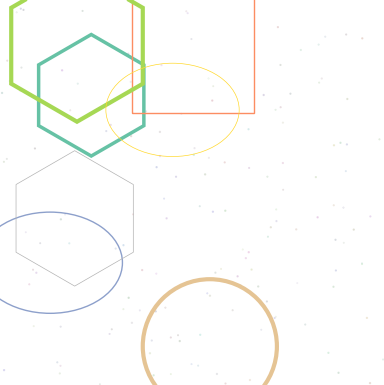[{"shape": "hexagon", "thickness": 2.5, "radius": 0.79, "center": [0.237, 0.753]}, {"shape": "square", "thickness": 1, "radius": 0.79, "center": [0.502, 0.865]}, {"shape": "oval", "thickness": 1, "radius": 0.94, "center": [0.13, 0.318]}, {"shape": "hexagon", "thickness": 3, "radius": 0.99, "center": [0.2, 0.881]}, {"shape": "oval", "thickness": 0.5, "radius": 0.87, "center": [0.448, 0.715]}, {"shape": "circle", "thickness": 3, "radius": 0.87, "center": [0.545, 0.101]}, {"shape": "hexagon", "thickness": 0.5, "radius": 0.88, "center": [0.194, 0.433]}]